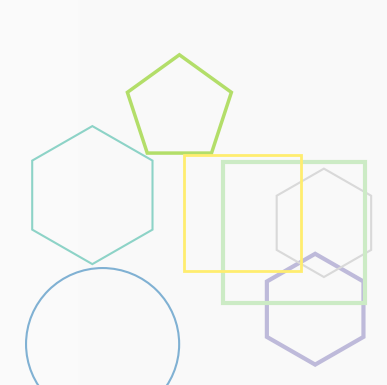[{"shape": "hexagon", "thickness": 1.5, "radius": 0.9, "center": [0.238, 0.493]}, {"shape": "hexagon", "thickness": 3, "radius": 0.72, "center": [0.813, 0.197]}, {"shape": "circle", "thickness": 1.5, "radius": 0.99, "center": [0.265, 0.106]}, {"shape": "pentagon", "thickness": 2.5, "radius": 0.71, "center": [0.463, 0.717]}, {"shape": "hexagon", "thickness": 1.5, "radius": 0.7, "center": [0.836, 0.421]}, {"shape": "square", "thickness": 3, "radius": 0.92, "center": [0.758, 0.397]}, {"shape": "square", "thickness": 2, "radius": 0.76, "center": [0.627, 0.448]}]